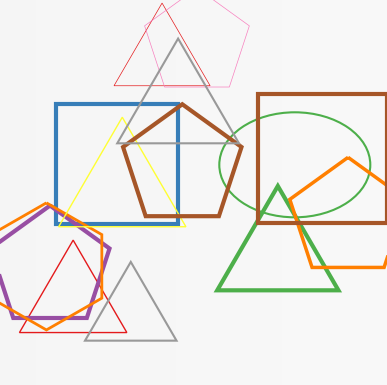[{"shape": "triangle", "thickness": 1, "radius": 0.8, "center": [0.189, 0.216]}, {"shape": "triangle", "thickness": 0.5, "radius": 0.72, "center": [0.418, 0.849]}, {"shape": "square", "thickness": 3, "radius": 0.78, "center": [0.302, 0.574]}, {"shape": "triangle", "thickness": 3, "radius": 0.9, "center": [0.717, 0.336]}, {"shape": "oval", "thickness": 1.5, "radius": 0.97, "center": [0.761, 0.572]}, {"shape": "pentagon", "thickness": 3, "radius": 0.81, "center": [0.129, 0.305]}, {"shape": "hexagon", "thickness": 2, "radius": 0.83, "center": [0.12, 0.308]}, {"shape": "pentagon", "thickness": 2.5, "radius": 0.79, "center": [0.898, 0.433]}, {"shape": "triangle", "thickness": 1, "radius": 0.95, "center": [0.316, 0.506]}, {"shape": "square", "thickness": 3, "radius": 0.84, "center": [0.832, 0.588]}, {"shape": "pentagon", "thickness": 3, "radius": 0.8, "center": [0.47, 0.568]}, {"shape": "pentagon", "thickness": 0.5, "radius": 0.71, "center": [0.508, 0.889]}, {"shape": "triangle", "thickness": 1.5, "radius": 0.91, "center": [0.46, 0.718]}, {"shape": "triangle", "thickness": 1.5, "radius": 0.68, "center": [0.337, 0.183]}]